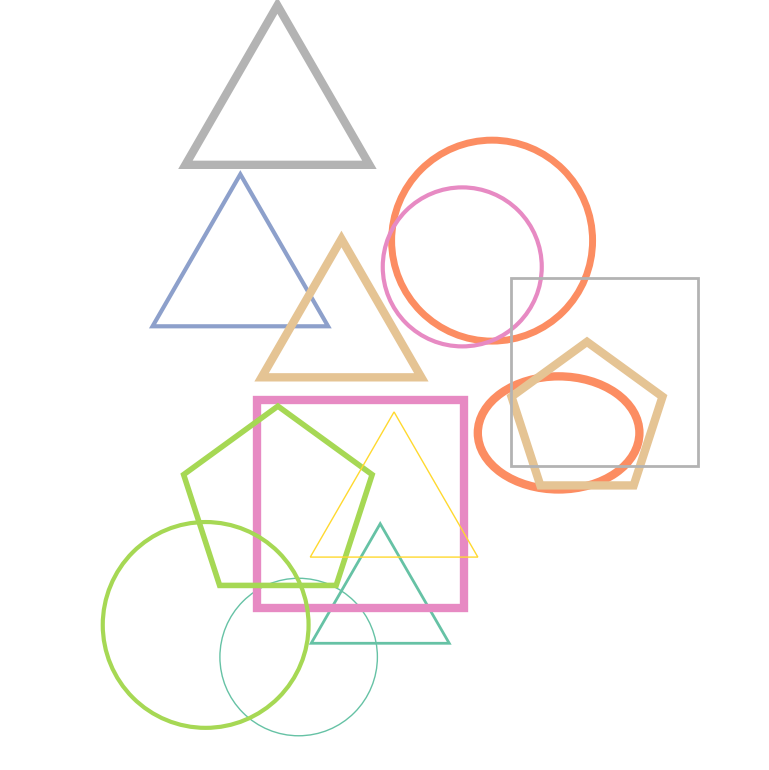[{"shape": "circle", "thickness": 0.5, "radius": 0.51, "center": [0.388, 0.147]}, {"shape": "triangle", "thickness": 1, "radius": 0.52, "center": [0.494, 0.216]}, {"shape": "circle", "thickness": 2.5, "radius": 0.65, "center": [0.639, 0.687]}, {"shape": "oval", "thickness": 3, "radius": 0.52, "center": [0.725, 0.438]}, {"shape": "triangle", "thickness": 1.5, "radius": 0.66, "center": [0.312, 0.642]}, {"shape": "square", "thickness": 3, "radius": 0.67, "center": [0.468, 0.345]}, {"shape": "circle", "thickness": 1.5, "radius": 0.52, "center": [0.6, 0.653]}, {"shape": "pentagon", "thickness": 2, "radius": 0.64, "center": [0.361, 0.344]}, {"shape": "circle", "thickness": 1.5, "radius": 0.67, "center": [0.267, 0.188]}, {"shape": "triangle", "thickness": 0.5, "radius": 0.63, "center": [0.512, 0.339]}, {"shape": "pentagon", "thickness": 3, "radius": 0.52, "center": [0.762, 0.453]}, {"shape": "triangle", "thickness": 3, "radius": 0.6, "center": [0.443, 0.57]}, {"shape": "square", "thickness": 1, "radius": 0.61, "center": [0.785, 0.517]}, {"shape": "triangle", "thickness": 3, "radius": 0.69, "center": [0.36, 0.855]}]